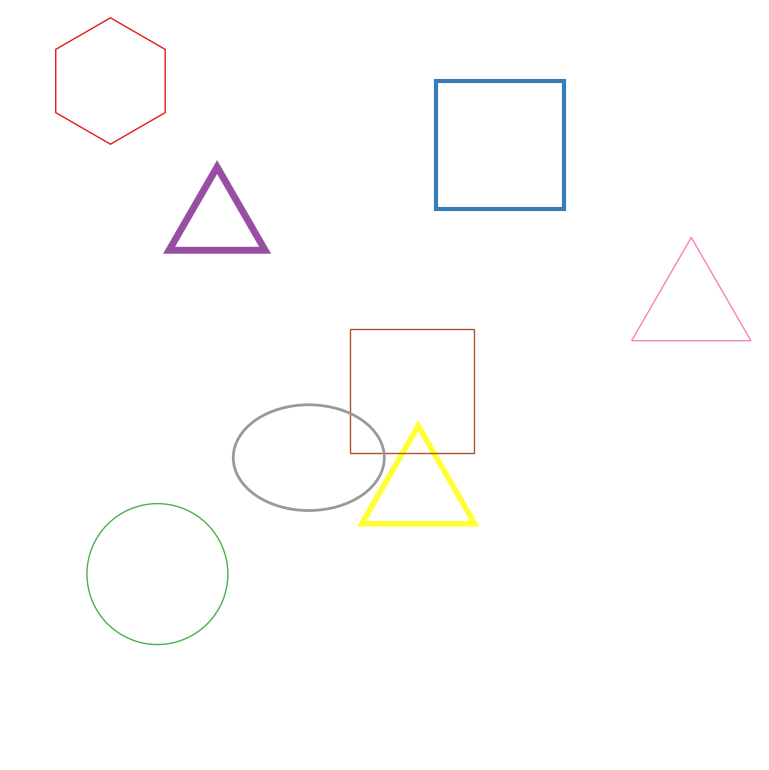[{"shape": "hexagon", "thickness": 0.5, "radius": 0.41, "center": [0.143, 0.895]}, {"shape": "square", "thickness": 1.5, "radius": 0.41, "center": [0.649, 0.812]}, {"shape": "circle", "thickness": 0.5, "radius": 0.46, "center": [0.204, 0.254]}, {"shape": "triangle", "thickness": 2.5, "radius": 0.36, "center": [0.282, 0.711]}, {"shape": "triangle", "thickness": 2, "radius": 0.42, "center": [0.543, 0.362]}, {"shape": "square", "thickness": 0.5, "radius": 0.4, "center": [0.535, 0.492]}, {"shape": "triangle", "thickness": 0.5, "radius": 0.45, "center": [0.898, 0.602]}, {"shape": "oval", "thickness": 1, "radius": 0.49, "center": [0.401, 0.406]}]